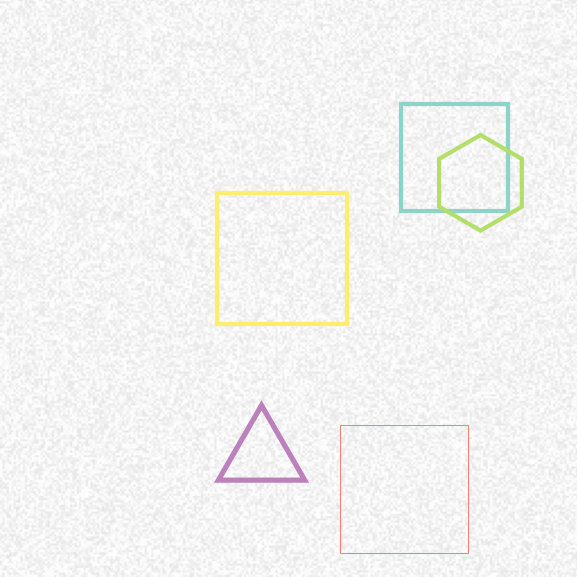[{"shape": "square", "thickness": 2, "radius": 0.46, "center": [0.787, 0.726]}, {"shape": "square", "thickness": 0.5, "radius": 0.55, "center": [0.699, 0.152]}, {"shape": "hexagon", "thickness": 2, "radius": 0.41, "center": [0.832, 0.683]}, {"shape": "triangle", "thickness": 2.5, "radius": 0.43, "center": [0.453, 0.211]}, {"shape": "square", "thickness": 2, "radius": 0.56, "center": [0.488, 0.552]}]